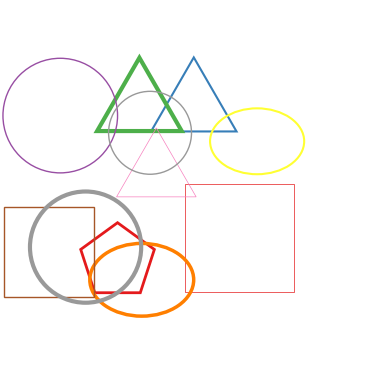[{"shape": "pentagon", "thickness": 2, "radius": 0.5, "center": [0.305, 0.321]}, {"shape": "square", "thickness": 0.5, "radius": 0.7, "center": [0.622, 0.381]}, {"shape": "triangle", "thickness": 1.5, "radius": 0.64, "center": [0.503, 0.723]}, {"shape": "triangle", "thickness": 3, "radius": 0.63, "center": [0.362, 0.723]}, {"shape": "circle", "thickness": 1, "radius": 0.74, "center": [0.157, 0.7]}, {"shape": "oval", "thickness": 2.5, "radius": 0.67, "center": [0.368, 0.273]}, {"shape": "oval", "thickness": 1.5, "radius": 0.61, "center": [0.668, 0.633]}, {"shape": "square", "thickness": 1, "radius": 0.58, "center": [0.127, 0.346]}, {"shape": "triangle", "thickness": 0.5, "radius": 0.6, "center": [0.406, 0.548]}, {"shape": "circle", "thickness": 3, "radius": 0.72, "center": [0.222, 0.358]}, {"shape": "circle", "thickness": 1, "radius": 0.54, "center": [0.39, 0.655]}]